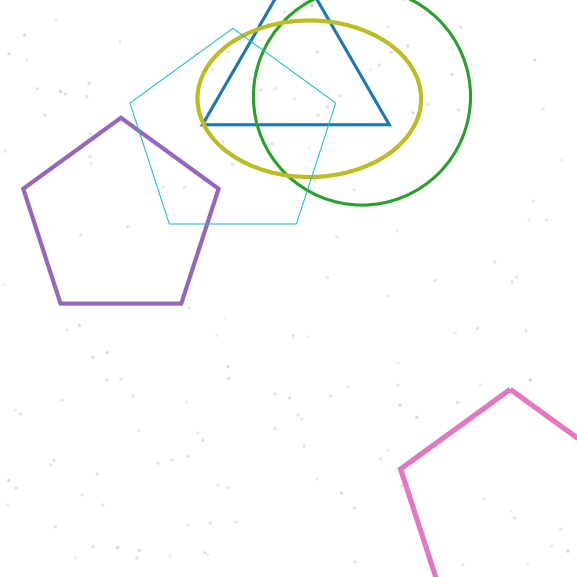[{"shape": "triangle", "thickness": 1.5, "radius": 0.93, "center": [0.512, 0.877]}, {"shape": "circle", "thickness": 1.5, "radius": 0.94, "center": [0.627, 0.832]}, {"shape": "pentagon", "thickness": 2, "radius": 0.89, "center": [0.209, 0.617]}, {"shape": "pentagon", "thickness": 2.5, "radius": 1.0, "center": [0.884, 0.125]}, {"shape": "oval", "thickness": 2, "radius": 0.97, "center": [0.536, 0.828]}, {"shape": "pentagon", "thickness": 0.5, "radius": 0.94, "center": [0.403, 0.763]}]